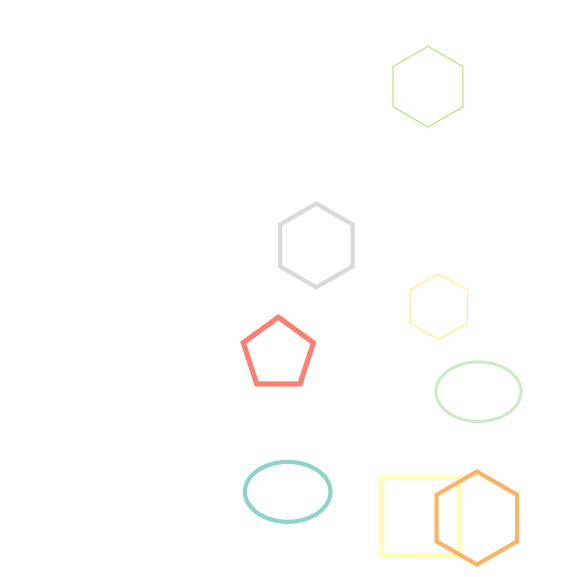[{"shape": "oval", "thickness": 2, "radius": 0.37, "center": [0.498, 0.147]}, {"shape": "square", "thickness": 2.5, "radius": 0.34, "center": [0.727, 0.106]}, {"shape": "pentagon", "thickness": 2.5, "radius": 0.32, "center": [0.482, 0.386]}, {"shape": "hexagon", "thickness": 2, "radius": 0.4, "center": [0.826, 0.102]}, {"shape": "hexagon", "thickness": 0.5, "radius": 0.35, "center": [0.741, 0.849]}, {"shape": "hexagon", "thickness": 2, "radius": 0.36, "center": [0.548, 0.574]}, {"shape": "oval", "thickness": 1.5, "radius": 0.37, "center": [0.829, 0.321]}, {"shape": "hexagon", "thickness": 0.5, "radius": 0.29, "center": [0.76, 0.468]}]